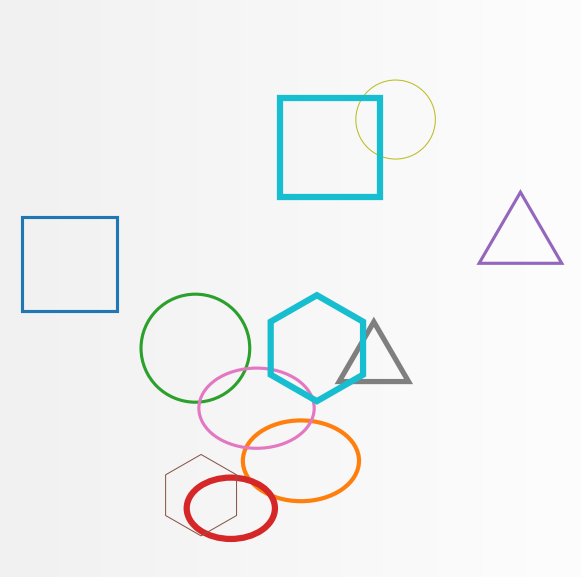[{"shape": "square", "thickness": 1.5, "radius": 0.41, "center": [0.119, 0.543]}, {"shape": "oval", "thickness": 2, "radius": 0.5, "center": [0.518, 0.201]}, {"shape": "circle", "thickness": 1.5, "radius": 0.47, "center": [0.336, 0.396]}, {"shape": "oval", "thickness": 3, "radius": 0.38, "center": [0.397, 0.119]}, {"shape": "triangle", "thickness": 1.5, "radius": 0.41, "center": [0.895, 0.584]}, {"shape": "hexagon", "thickness": 0.5, "radius": 0.35, "center": [0.346, 0.142]}, {"shape": "oval", "thickness": 1.5, "radius": 0.5, "center": [0.441, 0.292]}, {"shape": "triangle", "thickness": 2.5, "radius": 0.34, "center": [0.643, 0.373]}, {"shape": "circle", "thickness": 0.5, "radius": 0.34, "center": [0.681, 0.792]}, {"shape": "hexagon", "thickness": 3, "radius": 0.46, "center": [0.545, 0.396]}, {"shape": "square", "thickness": 3, "radius": 0.43, "center": [0.568, 0.744]}]